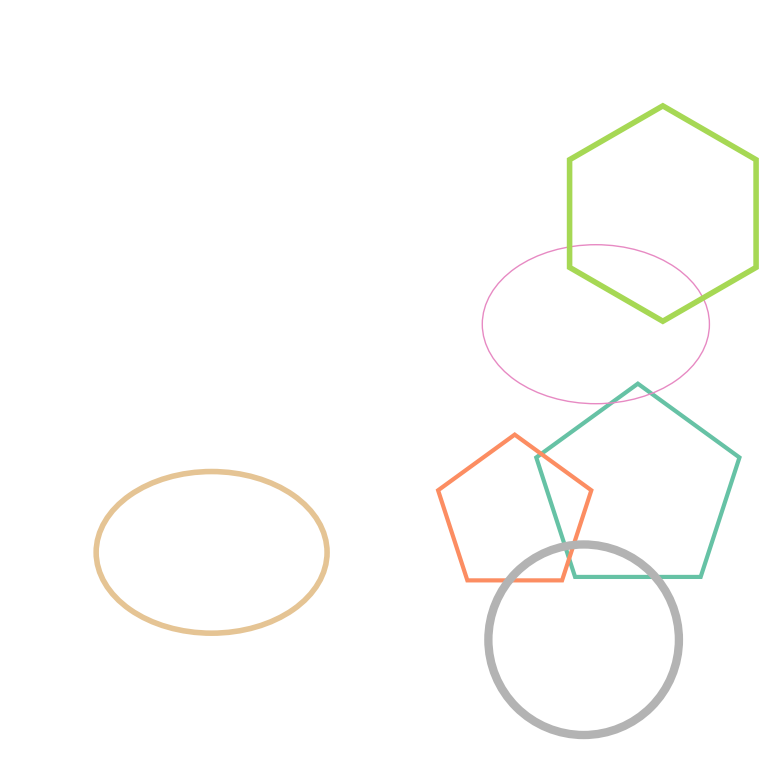[{"shape": "pentagon", "thickness": 1.5, "radius": 0.69, "center": [0.828, 0.363]}, {"shape": "pentagon", "thickness": 1.5, "radius": 0.52, "center": [0.668, 0.331]}, {"shape": "oval", "thickness": 0.5, "radius": 0.74, "center": [0.774, 0.579]}, {"shape": "hexagon", "thickness": 2, "radius": 0.7, "center": [0.861, 0.723]}, {"shape": "oval", "thickness": 2, "radius": 0.75, "center": [0.275, 0.283]}, {"shape": "circle", "thickness": 3, "radius": 0.62, "center": [0.758, 0.169]}]